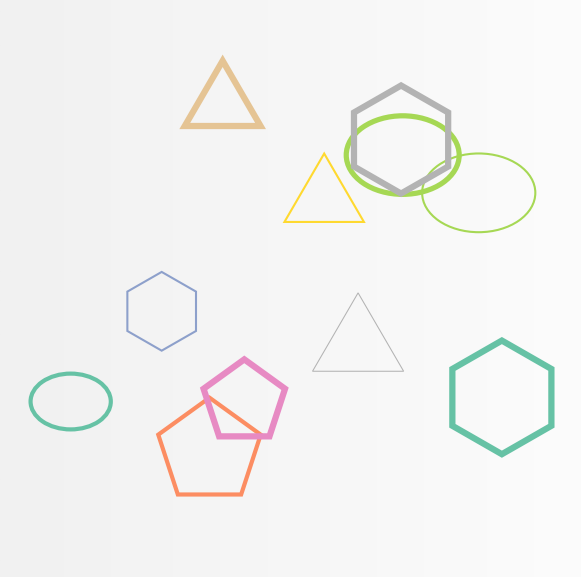[{"shape": "oval", "thickness": 2, "radius": 0.35, "center": [0.122, 0.304]}, {"shape": "hexagon", "thickness": 3, "radius": 0.49, "center": [0.863, 0.311]}, {"shape": "pentagon", "thickness": 2, "radius": 0.46, "center": [0.36, 0.218]}, {"shape": "hexagon", "thickness": 1, "radius": 0.34, "center": [0.278, 0.46]}, {"shape": "pentagon", "thickness": 3, "radius": 0.37, "center": [0.42, 0.303]}, {"shape": "oval", "thickness": 2.5, "radius": 0.49, "center": [0.693, 0.731]}, {"shape": "oval", "thickness": 1, "radius": 0.49, "center": [0.824, 0.665]}, {"shape": "triangle", "thickness": 1, "radius": 0.39, "center": [0.558, 0.654]}, {"shape": "triangle", "thickness": 3, "radius": 0.38, "center": [0.383, 0.819]}, {"shape": "hexagon", "thickness": 3, "radius": 0.47, "center": [0.69, 0.758]}, {"shape": "triangle", "thickness": 0.5, "radius": 0.45, "center": [0.616, 0.402]}]